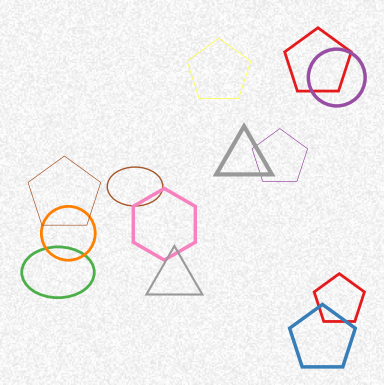[{"shape": "pentagon", "thickness": 2, "radius": 0.34, "center": [0.881, 0.221]}, {"shape": "pentagon", "thickness": 2, "radius": 0.45, "center": [0.826, 0.837]}, {"shape": "pentagon", "thickness": 2.5, "radius": 0.45, "center": [0.838, 0.12]}, {"shape": "oval", "thickness": 2, "radius": 0.47, "center": [0.151, 0.293]}, {"shape": "circle", "thickness": 2.5, "radius": 0.37, "center": [0.875, 0.799]}, {"shape": "pentagon", "thickness": 0.5, "radius": 0.38, "center": [0.727, 0.59]}, {"shape": "circle", "thickness": 2, "radius": 0.35, "center": [0.177, 0.394]}, {"shape": "pentagon", "thickness": 0.5, "radius": 0.43, "center": [0.569, 0.814]}, {"shape": "oval", "thickness": 1, "radius": 0.36, "center": [0.351, 0.516]}, {"shape": "pentagon", "thickness": 0.5, "radius": 0.5, "center": [0.167, 0.495]}, {"shape": "hexagon", "thickness": 2.5, "radius": 0.47, "center": [0.427, 0.417]}, {"shape": "triangle", "thickness": 3, "radius": 0.42, "center": [0.634, 0.589]}, {"shape": "triangle", "thickness": 1.5, "radius": 0.42, "center": [0.453, 0.277]}]